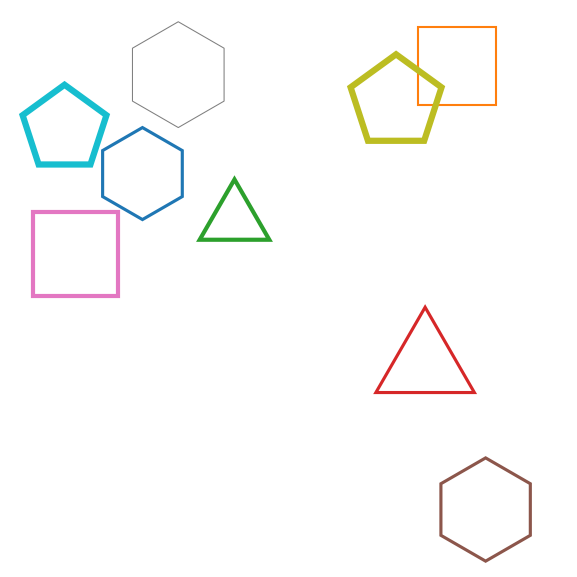[{"shape": "hexagon", "thickness": 1.5, "radius": 0.4, "center": [0.247, 0.699]}, {"shape": "square", "thickness": 1, "radius": 0.34, "center": [0.791, 0.885]}, {"shape": "triangle", "thickness": 2, "radius": 0.35, "center": [0.406, 0.619]}, {"shape": "triangle", "thickness": 1.5, "radius": 0.49, "center": [0.736, 0.369]}, {"shape": "hexagon", "thickness": 1.5, "radius": 0.45, "center": [0.841, 0.117]}, {"shape": "square", "thickness": 2, "radius": 0.36, "center": [0.131, 0.559]}, {"shape": "hexagon", "thickness": 0.5, "radius": 0.46, "center": [0.309, 0.87]}, {"shape": "pentagon", "thickness": 3, "radius": 0.41, "center": [0.686, 0.822]}, {"shape": "pentagon", "thickness": 3, "radius": 0.38, "center": [0.112, 0.776]}]